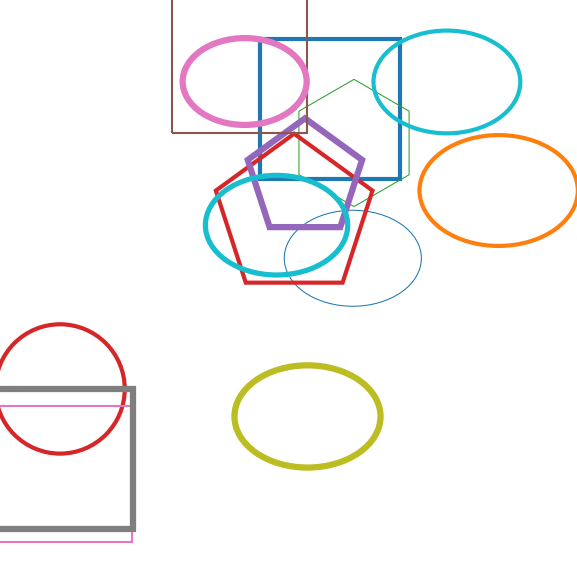[{"shape": "oval", "thickness": 0.5, "radius": 0.59, "center": [0.611, 0.552]}, {"shape": "square", "thickness": 2, "radius": 0.61, "center": [0.571, 0.811]}, {"shape": "oval", "thickness": 2, "radius": 0.69, "center": [0.863, 0.669]}, {"shape": "hexagon", "thickness": 0.5, "radius": 0.55, "center": [0.613, 0.752]}, {"shape": "circle", "thickness": 2, "radius": 0.56, "center": [0.104, 0.326]}, {"shape": "pentagon", "thickness": 2, "radius": 0.71, "center": [0.509, 0.625]}, {"shape": "pentagon", "thickness": 3, "radius": 0.52, "center": [0.528, 0.69]}, {"shape": "square", "thickness": 1, "radius": 0.59, "center": [0.415, 0.886]}, {"shape": "square", "thickness": 1, "radius": 0.59, "center": [0.11, 0.178]}, {"shape": "oval", "thickness": 3, "radius": 0.54, "center": [0.424, 0.858]}, {"shape": "square", "thickness": 3, "radius": 0.61, "center": [0.11, 0.204]}, {"shape": "oval", "thickness": 3, "radius": 0.63, "center": [0.532, 0.278]}, {"shape": "oval", "thickness": 2.5, "radius": 0.62, "center": [0.479, 0.609]}, {"shape": "oval", "thickness": 2, "radius": 0.64, "center": [0.774, 0.857]}]